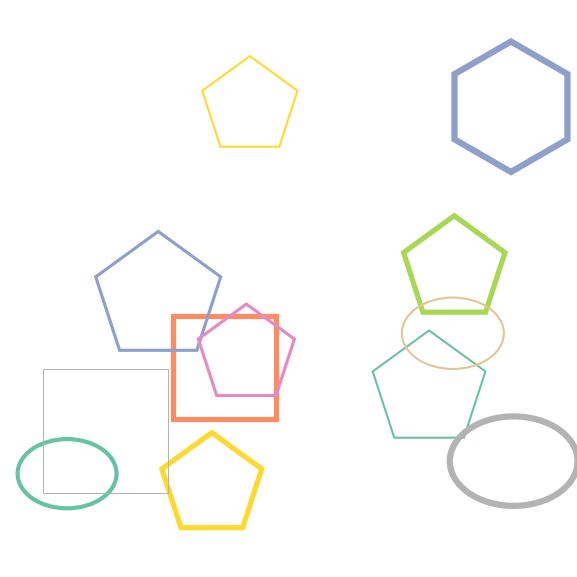[{"shape": "pentagon", "thickness": 1, "radius": 0.51, "center": [0.743, 0.324]}, {"shape": "oval", "thickness": 2, "radius": 0.43, "center": [0.116, 0.179]}, {"shape": "square", "thickness": 2.5, "radius": 0.45, "center": [0.389, 0.363]}, {"shape": "hexagon", "thickness": 3, "radius": 0.56, "center": [0.885, 0.814]}, {"shape": "pentagon", "thickness": 1.5, "radius": 0.57, "center": [0.274, 0.485]}, {"shape": "pentagon", "thickness": 1.5, "radius": 0.44, "center": [0.427, 0.385]}, {"shape": "pentagon", "thickness": 2.5, "radius": 0.46, "center": [0.787, 0.533]}, {"shape": "pentagon", "thickness": 2.5, "radius": 0.45, "center": [0.367, 0.159]}, {"shape": "pentagon", "thickness": 1, "radius": 0.43, "center": [0.433, 0.815]}, {"shape": "oval", "thickness": 1, "radius": 0.44, "center": [0.784, 0.422]}, {"shape": "square", "thickness": 0.5, "radius": 0.54, "center": [0.183, 0.253]}, {"shape": "oval", "thickness": 3, "radius": 0.55, "center": [0.89, 0.201]}]